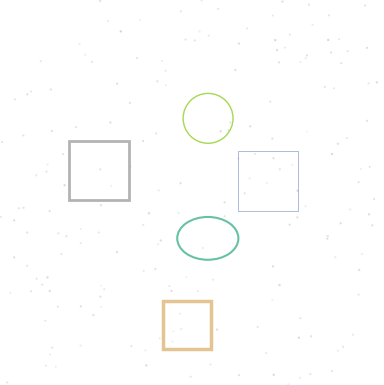[{"shape": "oval", "thickness": 1.5, "radius": 0.4, "center": [0.54, 0.381]}, {"shape": "square", "thickness": 0.5, "radius": 0.39, "center": [0.697, 0.531]}, {"shape": "circle", "thickness": 1, "radius": 0.32, "center": [0.54, 0.693]}, {"shape": "square", "thickness": 2.5, "radius": 0.31, "center": [0.485, 0.157]}, {"shape": "square", "thickness": 2, "radius": 0.39, "center": [0.257, 0.558]}]